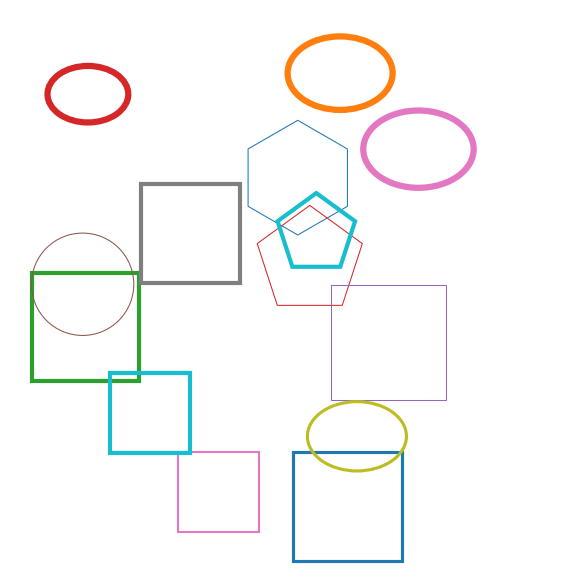[{"shape": "square", "thickness": 1.5, "radius": 0.47, "center": [0.602, 0.123]}, {"shape": "hexagon", "thickness": 0.5, "radius": 0.5, "center": [0.516, 0.692]}, {"shape": "oval", "thickness": 3, "radius": 0.45, "center": [0.589, 0.872]}, {"shape": "square", "thickness": 2, "radius": 0.47, "center": [0.148, 0.433]}, {"shape": "oval", "thickness": 3, "radius": 0.35, "center": [0.152, 0.836]}, {"shape": "pentagon", "thickness": 0.5, "radius": 0.48, "center": [0.536, 0.548]}, {"shape": "square", "thickness": 0.5, "radius": 0.5, "center": [0.673, 0.407]}, {"shape": "circle", "thickness": 0.5, "radius": 0.44, "center": [0.143, 0.507]}, {"shape": "oval", "thickness": 3, "radius": 0.48, "center": [0.725, 0.741]}, {"shape": "square", "thickness": 1, "radius": 0.35, "center": [0.378, 0.147]}, {"shape": "square", "thickness": 2, "radius": 0.43, "center": [0.33, 0.595]}, {"shape": "oval", "thickness": 1.5, "radius": 0.43, "center": [0.618, 0.244]}, {"shape": "square", "thickness": 2, "radius": 0.35, "center": [0.259, 0.284]}, {"shape": "pentagon", "thickness": 2, "radius": 0.35, "center": [0.548, 0.594]}]